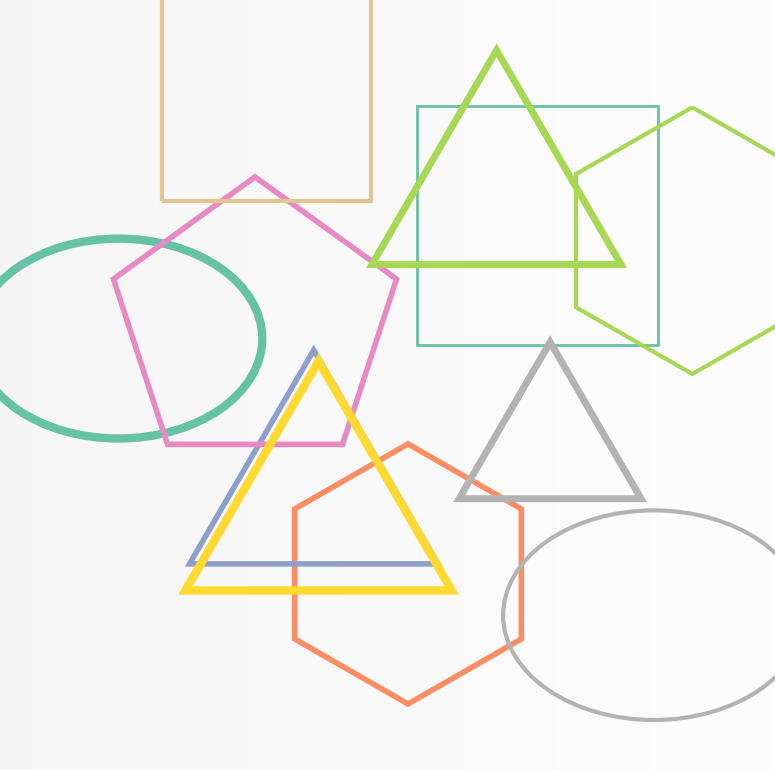[{"shape": "oval", "thickness": 3, "radius": 0.93, "center": [0.153, 0.56]}, {"shape": "square", "thickness": 1, "radius": 0.78, "center": [0.693, 0.708]}, {"shape": "hexagon", "thickness": 2, "radius": 0.84, "center": [0.526, 0.255]}, {"shape": "triangle", "thickness": 2, "radius": 0.93, "center": [0.405, 0.36]}, {"shape": "pentagon", "thickness": 2, "radius": 0.96, "center": [0.329, 0.578]}, {"shape": "triangle", "thickness": 2.5, "radius": 0.93, "center": [0.641, 0.749]}, {"shape": "hexagon", "thickness": 1.5, "radius": 0.87, "center": [0.893, 0.687]}, {"shape": "triangle", "thickness": 3, "radius": 0.99, "center": [0.411, 0.332]}, {"shape": "square", "thickness": 1.5, "radius": 0.67, "center": [0.343, 0.873]}, {"shape": "oval", "thickness": 1.5, "radius": 0.97, "center": [0.844, 0.201]}, {"shape": "triangle", "thickness": 2.5, "radius": 0.68, "center": [0.71, 0.42]}]